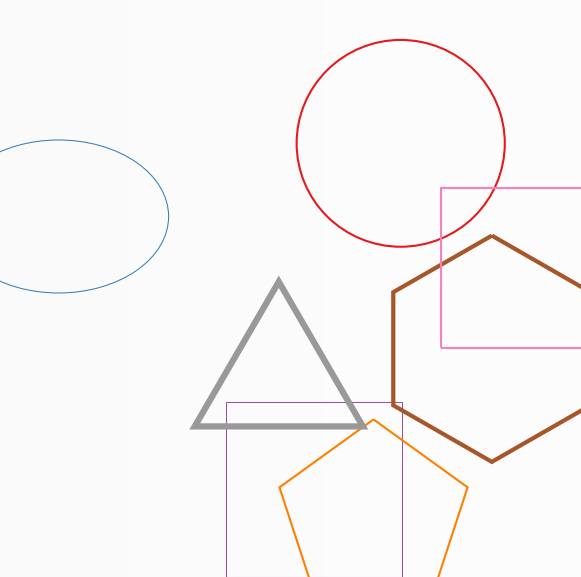[{"shape": "circle", "thickness": 1, "radius": 0.9, "center": [0.689, 0.751]}, {"shape": "oval", "thickness": 0.5, "radius": 0.95, "center": [0.101, 0.624]}, {"shape": "square", "thickness": 0.5, "radius": 0.76, "center": [0.54, 0.152]}, {"shape": "pentagon", "thickness": 1, "radius": 0.85, "center": [0.643, 0.103]}, {"shape": "hexagon", "thickness": 2, "radius": 0.98, "center": [0.846, 0.395]}, {"shape": "square", "thickness": 1, "radius": 0.7, "center": [0.897, 0.535]}, {"shape": "triangle", "thickness": 3, "radius": 0.83, "center": [0.48, 0.344]}]